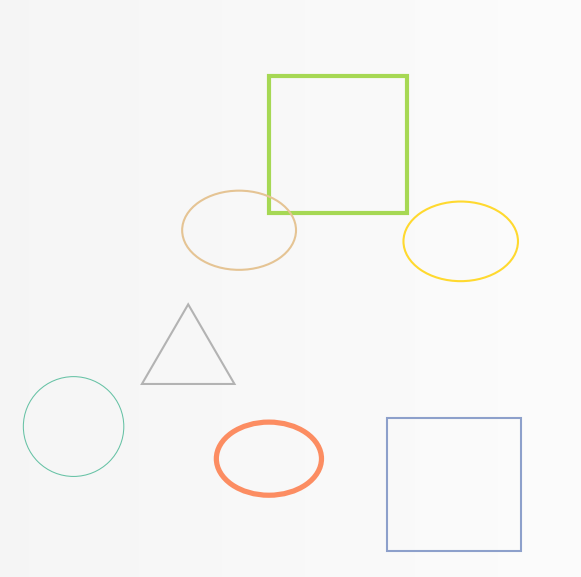[{"shape": "circle", "thickness": 0.5, "radius": 0.43, "center": [0.127, 0.261]}, {"shape": "oval", "thickness": 2.5, "radius": 0.45, "center": [0.463, 0.205]}, {"shape": "square", "thickness": 1, "radius": 0.58, "center": [0.78, 0.161]}, {"shape": "square", "thickness": 2, "radius": 0.59, "center": [0.581, 0.749]}, {"shape": "oval", "thickness": 1, "radius": 0.49, "center": [0.793, 0.581]}, {"shape": "oval", "thickness": 1, "radius": 0.49, "center": [0.411, 0.6]}, {"shape": "triangle", "thickness": 1, "radius": 0.46, "center": [0.324, 0.38]}]